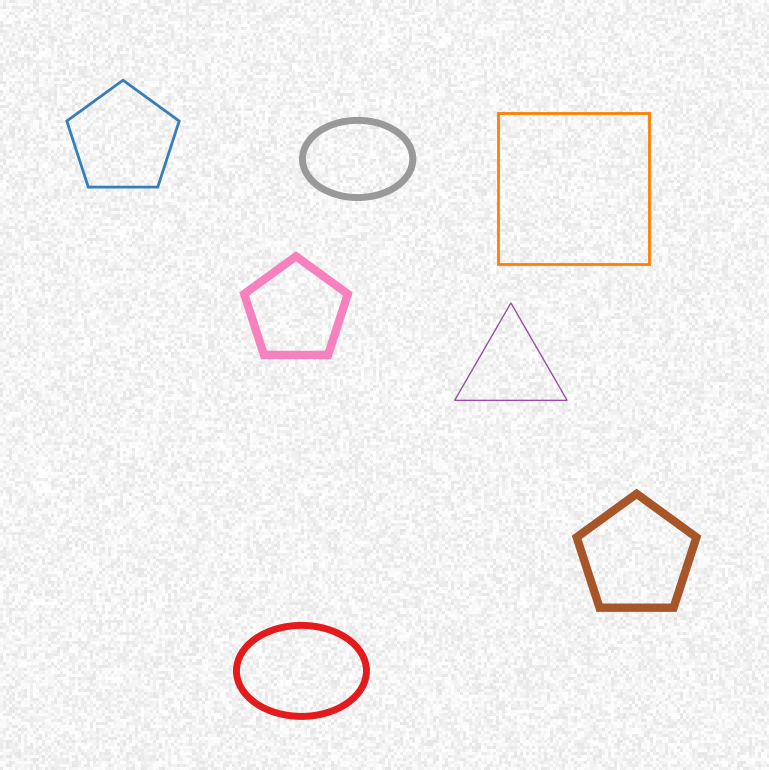[{"shape": "oval", "thickness": 2.5, "radius": 0.42, "center": [0.391, 0.129]}, {"shape": "pentagon", "thickness": 1, "radius": 0.38, "center": [0.16, 0.819]}, {"shape": "triangle", "thickness": 0.5, "radius": 0.42, "center": [0.663, 0.522]}, {"shape": "square", "thickness": 1, "radius": 0.49, "center": [0.745, 0.755]}, {"shape": "pentagon", "thickness": 3, "radius": 0.41, "center": [0.827, 0.277]}, {"shape": "pentagon", "thickness": 3, "radius": 0.35, "center": [0.384, 0.596]}, {"shape": "oval", "thickness": 2.5, "radius": 0.36, "center": [0.464, 0.794]}]